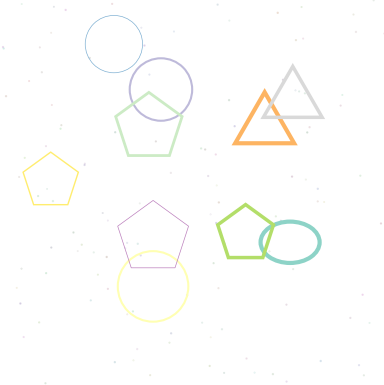[{"shape": "oval", "thickness": 3, "radius": 0.38, "center": [0.754, 0.371]}, {"shape": "circle", "thickness": 1.5, "radius": 0.46, "center": [0.398, 0.256]}, {"shape": "circle", "thickness": 1.5, "radius": 0.41, "center": [0.418, 0.767]}, {"shape": "circle", "thickness": 0.5, "radius": 0.37, "center": [0.296, 0.885]}, {"shape": "triangle", "thickness": 3, "radius": 0.44, "center": [0.687, 0.672]}, {"shape": "pentagon", "thickness": 2.5, "radius": 0.38, "center": [0.638, 0.393]}, {"shape": "triangle", "thickness": 2.5, "radius": 0.44, "center": [0.76, 0.739]}, {"shape": "pentagon", "thickness": 0.5, "radius": 0.48, "center": [0.398, 0.383]}, {"shape": "pentagon", "thickness": 2, "radius": 0.45, "center": [0.387, 0.669]}, {"shape": "pentagon", "thickness": 1, "radius": 0.38, "center": [0.132, 0.529]}]